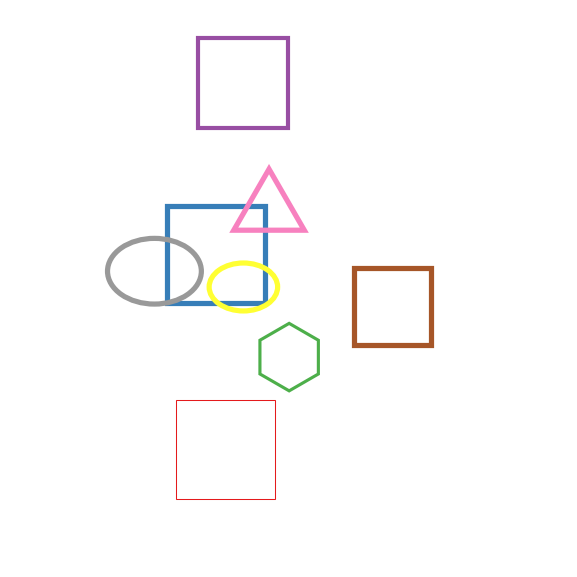[{"shape": "square", "thickness": 0.5, "radius": 0.43, "center": [0.39, 0.221]}, {"shape": "square", "thickness": 2.5, "radius": 0.42, "center": [0.374, 0.558]}, {"shape": "hexagon", "thickness": 1.5, "radius": 0.29, "center": [0.501, 0.381]}, {"shape": "square", "thickness": 2, "radius": 0.39, "center": [0.421, 0.855]}, {"shape": "oval", "thickness": 2.5, "radius": 0.3, "center": [0.421, 0.502]}, {"shape": "square", "thickness": 2.5, "radius": 0.33, "center": [0.68, 0.468]}, {"shape": "triangle", "thickness": 2.5, "radius": 0.35, "center": [0.466, 0.636]}, {"shape": "oval", "thickness": 2.5, "radius": 0.41, "center": [0.267, 0.529]}]